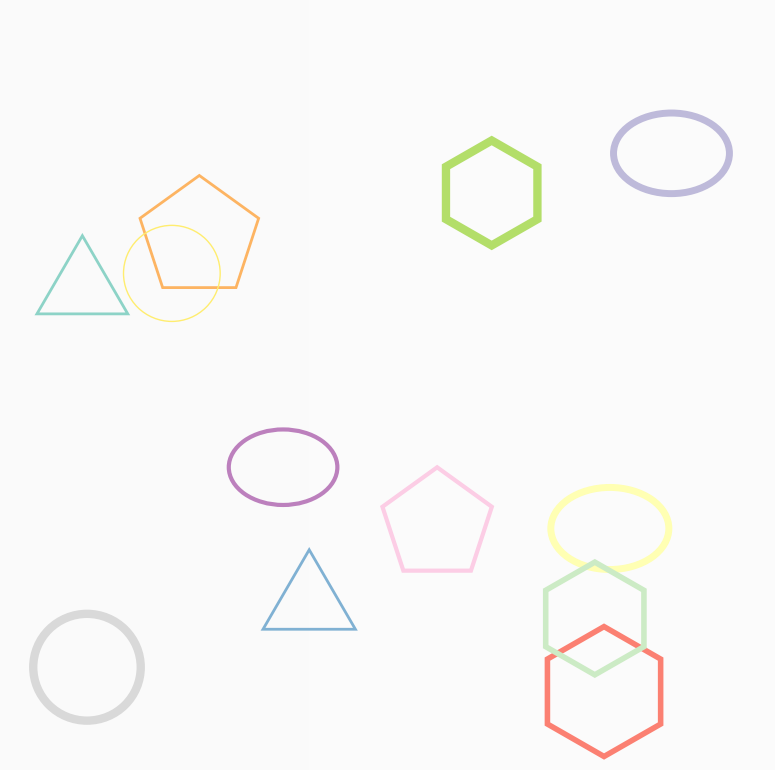[{"shape": "triangle", "thickness": 1, "radius": 0.34, "center": [0.106, 0.626]}, {"shape": "oval", "thickness": 2.5, "radius": 0.38, "center": [0.787, 0.314]}, {"shape": "oval", "thickness": 2.5, "radius": 0.37, "center": [0.866, 0.801]}, {"shape": "hexagon", "thickness": 2, "radius": 0.42, "center": [0.779, 0.102]}, {"shape": "triangle", "thickness": 1, "radius": 0.34, "center": [0.399, 0.217]}, {"shape": "pentagon", "thickness": 1, "radius": 0.4, "center": [0.257, 0.692]}, {"shape": "hexagon", "thickness": 3, "radius": 0.34, "center": [0.634, 0.749]}, {"shape": "pentagon", "thickness": 1.5, "radius": 0.37, "center": [0.564, 0.319]}, {"shape": "circle", "thickness": 3, "radius": 0.35, "center": [0.112, 0.133]}, {"shape": "oval", "thickness": 1.5, "radius": 0.35, "center": [0.365, 0.393]}, {"shape": "hexagon", "thickness": 2, "radius": 0.37, "center": [0.768, 0.197]}, {"shape": "circle", "thickness": 0.5, "radius": 0.31, "center": [0.222, 0.645]}]